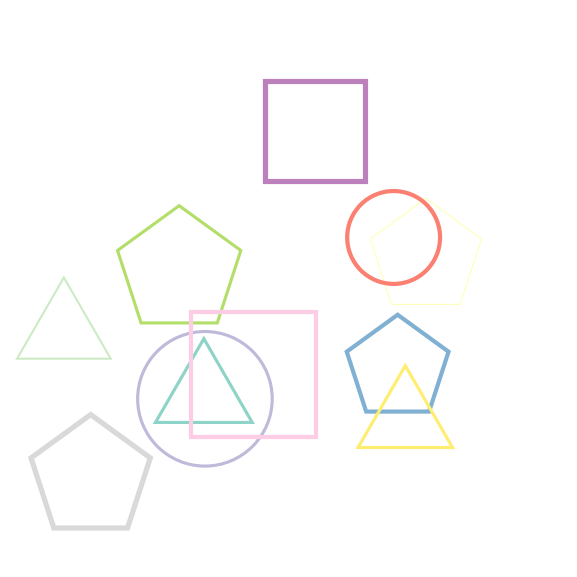[{"shape": "triangle", "thickness": 1.5, "radius": 0.48, "center": [0.353, 0.316]}, {"shape": "pentagon", "thickness": 0.5, "radius": 0.51, "center": [0.737, 0.554]}, {"shape": "circle", "thickness": 1.5, "radius": 0.58, "center": [0.355, 0.309]}, {"shape": "circle", "thickness": 2, "radius": 0.4, "center": [0.682, 0.588]}, {"shape": "pentagon", "thickness": 2, "radius": 0.46, "center": [0.689, 0.361]}, {"shape": "pentagon", "thickness": 1.5, "radius": 0.56, "center": [0.31, 0.531]}, {"shape": "square", "thickness": 2, "radius": 0.54, "center": [0.439, 0.351]}, {"shape": "pentagon", "thickness": 2.5, "radius": 0.54, "center": [0.157, 0.173]}, {"shape": "square", "thickness": 2.5, "radius": 0.43, "center": [0.546, 0.772]}, {"shape": "triangle", "thickness": 1, "radius": 0.47, "center": [0.111, 0.425]}, {"shape": "triangle", "thickness": 1.5, "radius": 0.47, "center": [0.702, 0.271]}]